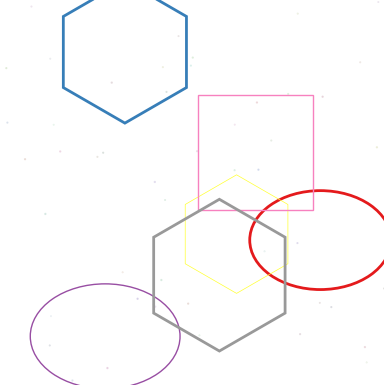[{"shape": "oval", "thickness": 2, "radius": 0.92, "center": [0.832, 0.376]}, {"shape": "hexagon", "thickness": 2, "radius": 0.92, "center": [0.324, 0.865]}, {"shape": "oval", "thickness": 1, "radius": 0.97, "center": [0.273, 0.127]}, {"shape": "hexagon", "thickness": 0.5, "radius": 0.77, "center": [0.614, 0.392]}, {"shape": "square", "thickness": 1, "radius": 0.74, "center": [0.664, 0.604]}, {"shape": "hexagon", "thickness": 2, "radius": 0.99, "center": [0.57, 0.285]}]